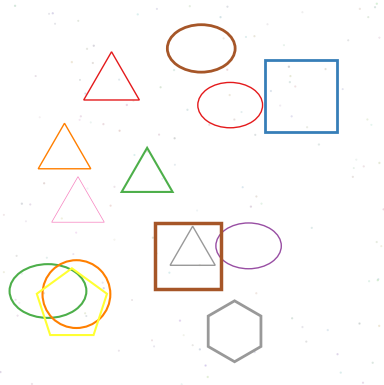[{"shape": "triangle", "thickness": 1, "radius": 0.42, "center": [0.29, 0.782]}, {"shape": "oval", "thickness": 1, "radius": 0.42, "center": [0.598, 0.727]}, {"shape": "square", "thickness": 2, "radius": 0.47, "center": [0.783, 0.751]}, {"shape": "triangle", "thickness": 1.5, "radius": 0.38, "center": [0.382, 0.54]}, {"shape": "oval", "thickness": 1.5, "radius": 0.5, "center": [0.125, 0.244]}, {"shape": "oval", "thickness": 1, "radius": 0.42, "center": [0.646, 0.361]}, {"shape": "triangle", "thickness": 1, "radius": 0.39, "center": [0.168, 0.601]}, {"shape": "circle", "thickness": 1.5, "radius": 0.44, "center": [0.198, 0.236]}, {"shape": "pentagon", "thickness": 1.5, "radius": 0.48, "center": [0.187, 0.207]}, {"shape": "square", "thickness": 2.5, "radius": 0.43, "center": [0.487, 0.334]}, {"shape": "oval", "thickness": 2, "radius": 0.44, "center": [0.523, 0.874]}, {"shape": "triangle", "thickness": 0.5, "radius": 0.39, "center": [0.203, 0.462]}, {"shape": "hexagon", "thickness": 2, "radius": 0.4, "center": [0.609, 0.14]}, {"shape": "triangle", "thickness": 1, "radius": 0.34, "center": [0.5, 0.345]}]